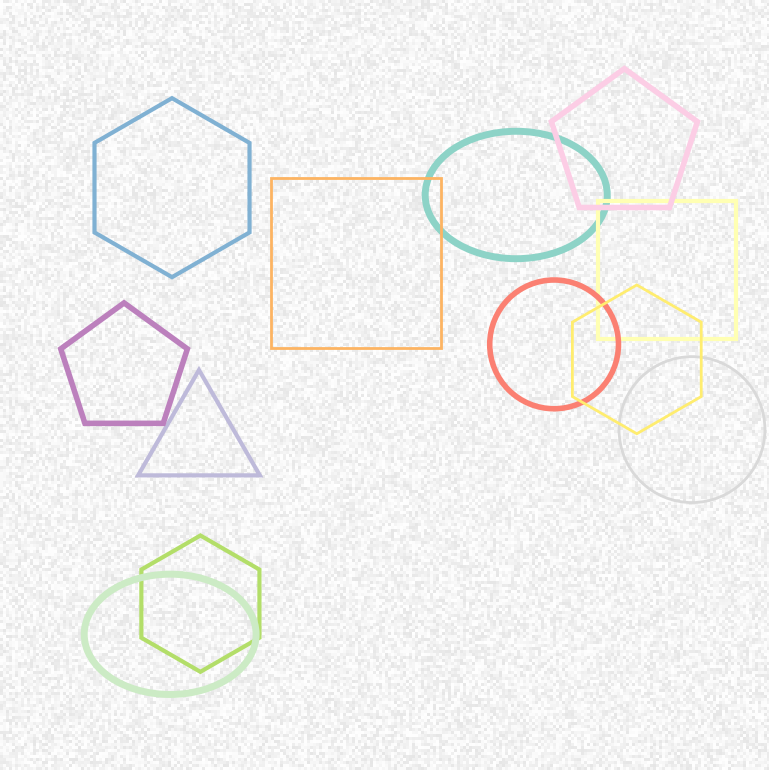[{"shape": "oval", "thickness": 2.5, "radius": 0.59, "center": [0.67, 0.747]}, {"shape": "square", "thickness": 1.5, "radius": 0.45, "center": [0.866, 0.65]}, {"shape": "triangle", "thickness": 1.5, "radius": 0.46, "center": [0.258, 0.428]}, {"shape": "circle", "thickness": 2, "radius": 0.42, "center": [0.72, 0.553]}, {"shape": "hexagon", "thickness": 1.5, "radius": 0.58, "center": [0.223, 0.756]}, {"shape": "square", "thickness": 1, "radius": 0.55, "center": [0.463, 0.658]}, {"shape": "hexagon", "thickness": 1.5, "radius": 0.44, "center": [0.26, 0.216]}, {"shape": "pentagon", "thickness": 2, "radius": 0.5, "center": [0.811, 0.811]}, {"shape": "circle", "thickness": 1, "radius": 0.47, "center": [0.899, 0.442]}, {"shape": "pentagon", "thickness": 2, "radius": 0.43, "center": [0.161, 0.52]}, {"shape": "oval", "thickness": 2.5, "radius": 0.56, "center": [0.221, 0.176]}, {"shape": "hexagon", "thickness": 1, "radius": 0.48, "center": [0.827, 0.533]}]